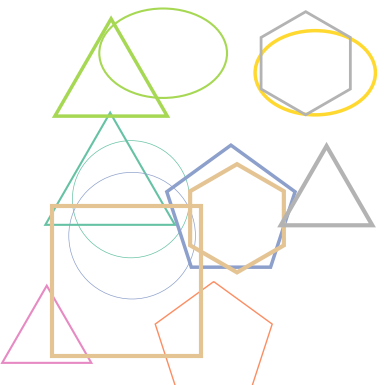[{"shape": "circle", "thickness": 0.5, "radius": 0.76, "center": [0.34, 0.483]}, {"shape": "triangle", "thickness": 1.5, "radius": 0.97, "center": [0.286, 0.513]}, {"shape": "pentagon", "thickness": 1, "radius": 0.8, "center": [0.555, 0.109]}, {"shape": "pentagon", "thickness": 2.5, "radius": 0.88, "center": [0.6, 0.448]}, {"shape": "circle", "thickness": 0.5, "radius": 0.82, "center": [0.343, 0.388]}, {"shape": "triangle", "thickness": 1.5, "radius": 0.67, "center": [0.121, 0.124]}, {"shape": "oval", "thickness": 1.5, "radius": 0.83, "center": [0.424, 0.862]}, {"shape": "triangle", "thickness": 2.5, "radius": 0.84, "center": [0.289, 0.783]}, {"shape": "oval", "thickness": 2.5, "radius": 0.78, "center": [0.819, 0.811]}, {"shape": "square", "thickness": 3, "radius": 0.97, "center": [0.328, 0.271]}, {"shape": "hexagon", "thickness": 3, "radius": 0.7, "center": [0.616, 0.433]}, {"shape": "triangle", "thickness": 3, "radius": 0.69, "center": [0.848, 0.483]}, {"shape": "hexagon", "thickness": 2, "radius": 0.67, "center": [0.794, 0.836]}]